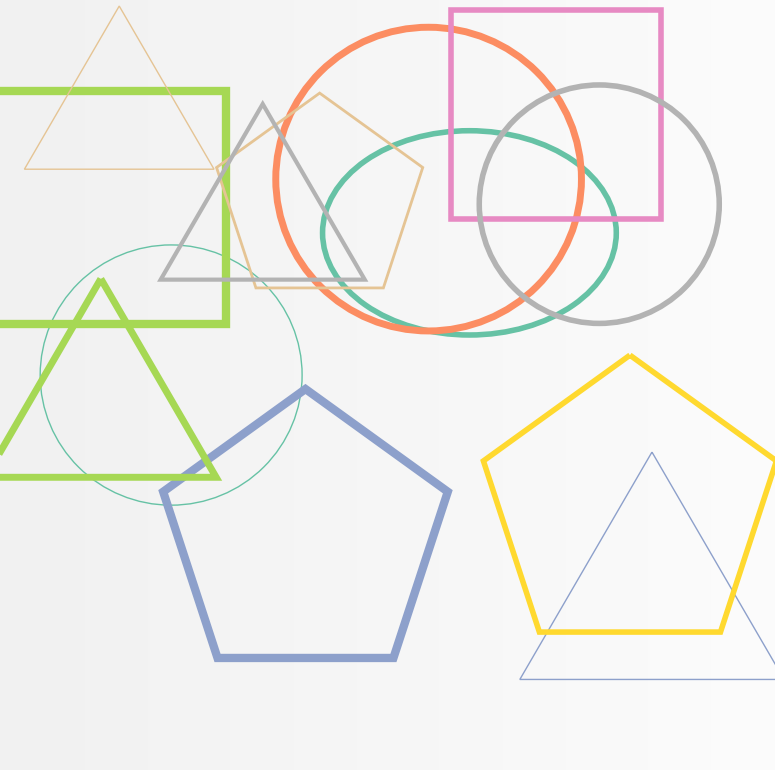[{"shape": "circle", "thickness": 0.5, "radius": 0.84, "center": [0.221, 0.513]}, {"shape": "oval", "thickness": 2, "radius": 0.95, "center": [0.606, 0.698]}, {"shape": "circle", "thickness": 2.5, "radius": 0.99, "center": [0.553, 0.767]}, {"shape": "triangle", "thickness": 0.5, "radius": 0.98, "center": [0.841, 0.216]}, {"shape": "pentagon", "thickness": 3, "radius": 0.97, "center": [0.394, 0.302]}, {"shape": "square", "thickness": 2, "radius": 0.68, "center": [0.717, 0.851]}, {"shape": "square", "thickness": 3, "radius": 0.76, "center": [0.14, 0.731]}, {"shape": "triangle", "thickness": 2.5, "radius": 0.86, "center": [0.13, 0.466]}, {"shape": "pentagon", "thickness": 2, "radius": 0.99, "center": [0.813, 0.34]}, {"shape": "pentagon", "thickness": 1, "radius": 0.7, "center": [0.412, 0.739]}, {"shape": "triangle", "thickness": 0.5, "radius": 0.71, "center": [0.154, 0.851]}, {"shape": "triangle", "thickness": 1.5, "radius": 0.76, "center": [0.339, 0.713]}, {"shape": "circle", "thickness": 2, "radius": 0.77, "center": [0.773, 0.735]}]